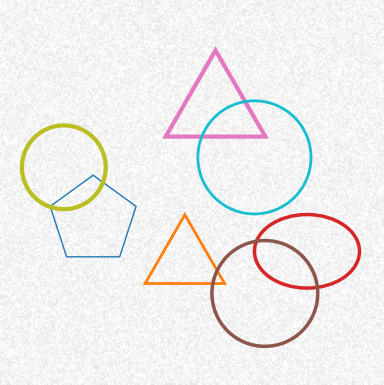[{"shape": "pentagon", "thickness": 1, "radius": 0.59, "center": [0.242, 0.428]}, {"shape": "triangle", "thickness": 2, "radius": 0.6, "center": [0.48, 0.323]}, {"shape": "oval", "thickness": 2.5, "radius": 0.68, "center": [0.797, 0.347]}, {"shape": "circle", "thickness": 2.5, "radius": 0.69, "center": [0.688, 0.238]}, {"shape": "triangle", "thickness": 3, "radius": 0.75, "center": [0.56, 0.72]}, {"shape": "circle", "thickness": 3, "radius": 0.54, "center": [0.166, 0.565]}, {"shape": "circle", "thickness": 2, "radius": 0.73, "center": [0.661, 0.591]}]